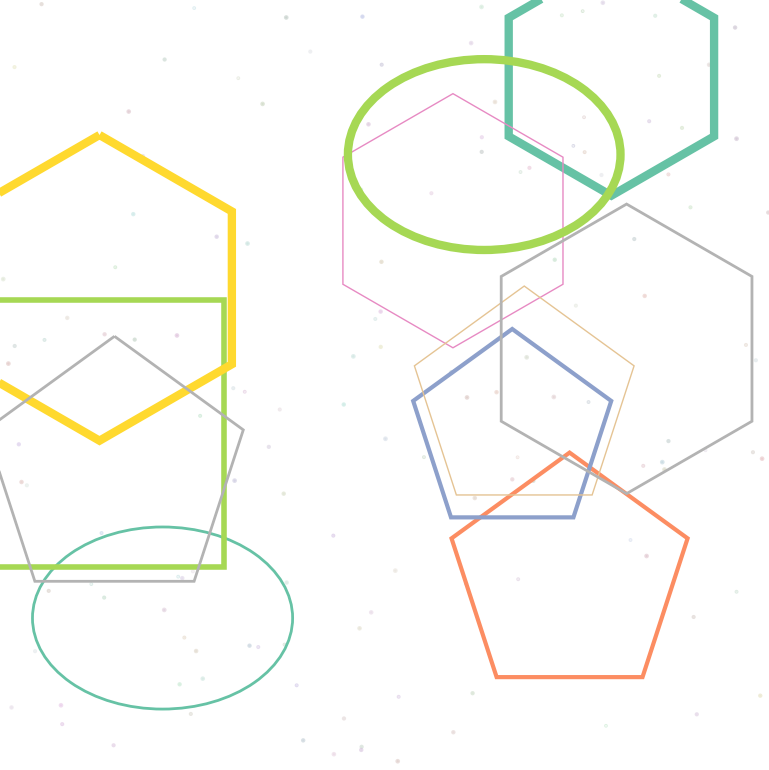[{"shape": "oval", "thickness": 1, "radius": 0.84, "center": [0.211, 0.197]}, {"shape": "hexagon", "thickness": 3, "radius": 0.77, "center": [0.794, 0.9]}, {"shape": "pentagon", "thickness": 1.5, "radius": 0.81, "center": [0.74, 0.251]}, {"shape": "pentagon", "thickness": 1.5, "radius": 0.68, "center": [0.665, 0.437]}, {"shape": "hexagon", "thickness": 0.5, "radius": 0.83, "center": [0.588, 0.713]}, {"shape": "oval", "thickness": 3, "radius": 0.89, "center": [0.629, 0.799]}, {"shape": "square", "thickness": 2, "radius": 0.87, "center": [0.117, 0.437]}, {"shape": "hexagon", "thickness": 3, "radius": 0.99, "center": [0.129, 0.626]}, {"shape": "pentagon", "thickness": 0.5, "radius": 0.75, "center": [0.681, 0.479]}, {"shape": "hexagon", "thickness": 1, "radius": 0.94, "center": [0.814, 0.547]}, {"shape": "pentagon", "thickness": 1, "radius": 0.88, "center": [0.149, 0.387]}]